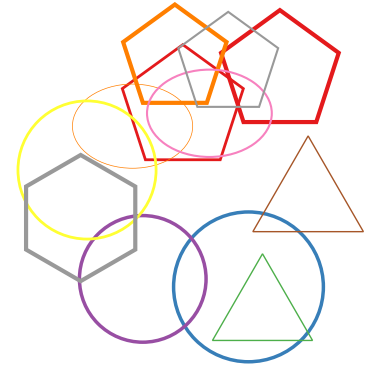[{"shape": "pentagon", "thickness": 2, "radius": 0.83, "center": [0.475, 0.719]}, {"shape": "pentagon", "thickness": 3, "radius": 0.8, "center": [0.727, 0.813]}, {"shape": "circle", "thickness": 2.5, "radius": 0.97, "center": [0.645, 0.255]}, {"shape": "triangle", "thickness": 1, "radius": 0.75, "center": [0.682, 0.191]}, {"shape": "circle", "thickness": 2.5, "radius": 0.82, "center": [0.371, 0.276]}, {"shape": "pentagon", "thickness": 3, "radius": 0.71, "center": [0.454, 0.847]}, {"shape": "oval", "thickness": 0.5, "radius": 0.78, "center": [0.344, 0.672]}, {"shape": "circle", "thickness": 2, "radius": 0.9, "center": [0.226, 0.558]}, {"shape": "triangle", "thickness": 1, "radius": 0.83, "center": [0.8, 0.481]}, {"shape": "oval", "thickness": 1.5, "radius": 0.81, "center": [0.544, 0.706]}, {"shape": "hexagon", "thickness": 3, "radius": 0.82, "center": [0.21, 0.434]}, {"shape": "pentagon", "thickness": 1.5, "radius": 0.68, "center": [0.593, 0.833]}]